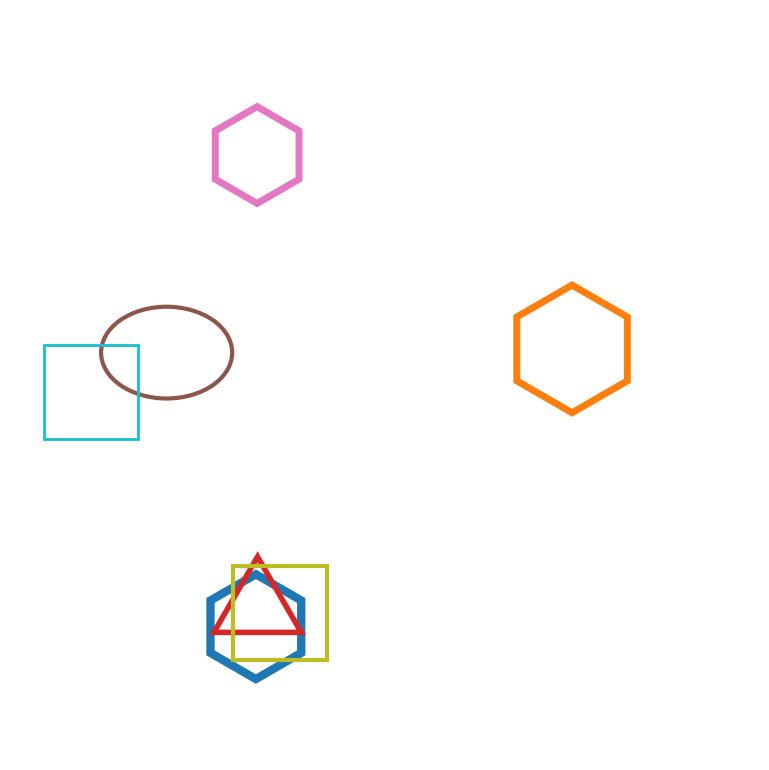[{"shape": "hexagon", "thickness": 3, "radius": 0.34, "center": [0.332, 0.186]}, {"shape": "hexagon", "thickness": 2.5, "radius": 0.41, "center": [0.743, 0.547]}, {"shape": "triangle", "thickness": 2, "radius": 0.33, "center": [0.335, 0.211]}, {"shape": "oval", "thickness": 1.5, "radius": 0.43, "center": [0.216, 0.542]}, {"shape": "hexagon", "thickness": 2.5, "radius": 0.31, "center": [0.334, 0.799]}, {"shape": "square", "thickness": 1.5, "radius": 0.3, "center": [0.363, 0.204]}, {"shape": "square", "thickness": 1, "radius": 0.31, "center": [0.118, 0.49]}]